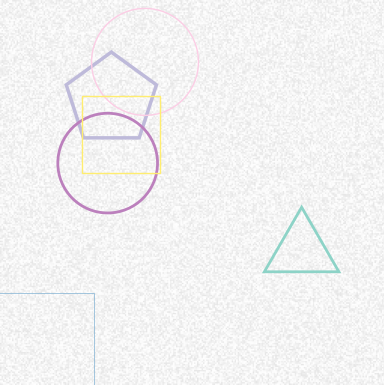[{"shape": "triangle", "thickness": 2, "radius": 0.56, "center": [0.783, 0.35]}, {"shape": "pentagon", "thickness": 2.5, "radius": 0.62, "center": [0.289, 0.742]}, {"shape": "square", "thickness": 0.5, "radius": 0.67, "center": [0.111, 0.106]}, {"shape": "circle", "thickness": 1, "radius": 0.69, "center": [0.377, 0.839]}, {"shape": "circle", "thickness": 2, "radius": 0.65, "center": [0.28, 0.576]}, {"shape": "square", "thickness": 1, "radius": 0.5, "center": [0.314, 0.651]}]